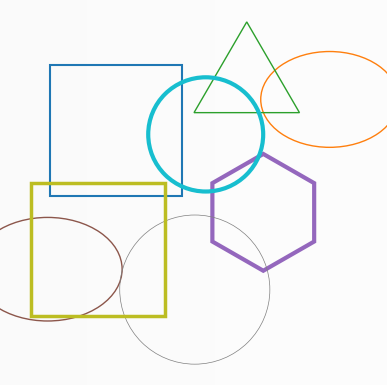[{"shape": "square", "thickness": 1.5, "radius": 0.85, "center": [0.299, 0.661]}, {"shape": "oval", "thickness": 1, "radius": 0.89, "center": [0.851, 0.742]}, {"shape": "triangle", "thickness": 1, "radius": 0.79, "center": [0.637, 0.786]}, {"shape": "hexagon", "thickness": 3, "radius": 0.76, "center": [0.679, 0.448]}, {"shape": "oval", "thickness": 1, "radius": 0.96, "center": [0.123, 0.301]}, {"shape": "circle", "thickness": 0.5, "radius": 0.97, "center": [0.503, 0.248]}, {"shape": "square", "thickness": 2.5, "radius": 0.87, "center": [0.253, 0.352]}, {"shape": "circle", "thickness": 3, "radius": 0.74, "center": [0.531, 0.651]}]